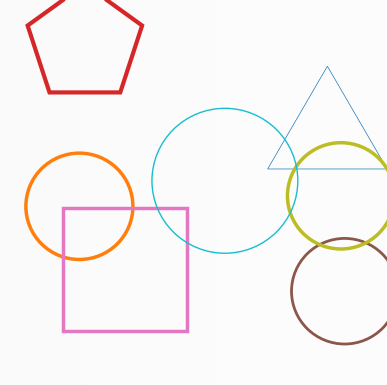[{"shape": "triangle", "thickness": 0.5, "radius": 0.89, "center": [0.845, 0.65]}, {"shape": "circle", "thickness": 2.5, "radius": 0.69, "center": [0.205, 0.464]}, {"shape": "pentagon", "thickness": 3, "radius": 0.78, "center": [0.219, 0.886]}, {"shape": "circle", "thickness": 2, "radius": 0.69, "center": [0.889, 0.244]}, {"shape": "square", "thickness": 2.5, "radius": 0.8, "center": [0.323, 0.301]}, {"shape": "circle", "thickness": 2.5, "radius": 0.69, "center": [0.88, 0.491]}, {"shape": "circle", "thickness": 1, "radius": 0.94, "center": [0.58, 0.53]}]